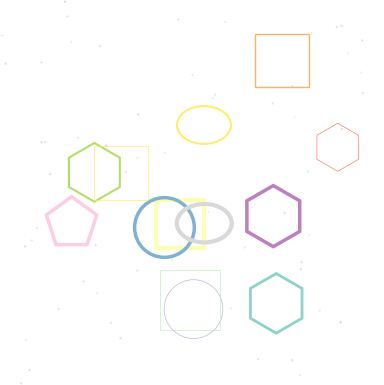[{"shape": "hexagon", "thickness": 2, "radius": 0.39, "center": [0.717, 0.212]}, {"shape": "square", "thickness": 3, "radius": 0.31, "center": [0.467, 0.419]}, {"shape": "circle", "thickness": 0.5, "radius": 0.38, "center": [0.503, 0.197]}, {"shape": "hexagon", "thickness": 0.5, "radius": 0.31, "center": [0.877, 0.617]}, {"shape": "circle", "thickness": 2.5, "radius": 0.39, "center": [0.427, 0.409]}, {"shape": "square", "thickness": 1, "radius": 0.35, "center": [0.732, 0.842]}, {"shape": "hexagon", "thickness": 1.5, "radius": 0.38, "center": [0.245, 0.552]}, {"shape": "pentagon", "thickness": 2.5, "radius": 0.34, "center": [0.186, 0.42]}, {"shape": "oval", "thickness": 3, "radius": 0.36, "center": [0.531, 0.42]}, {"shape": "hexagon", "thickness": 2.5, "radius": 0.4, "center": [0.71, 0.439]}, {"shape": "square", "thickness": 0.5, "radius": 0.39, "center": [0.494, 0.22]}, {"shape": "square", "thickness": 0.5, "radius": 0.35, "center": [0.314, 0.55]}, {"shape": "oval", "thickness": 1.5, "radius": 0.35, "center": [0.53, 0.675]}]